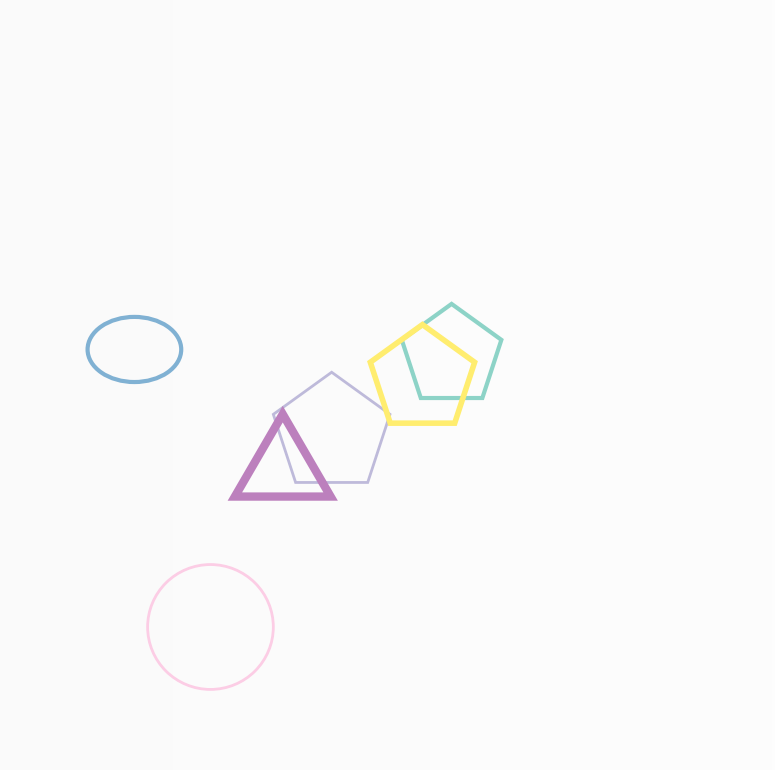[{"shape": "pentagon", "thickness": 1.5, "radius": 0.34, "center": [0.583, 0.538]}, {"shape": "pentagon", "thickness": 1, "radius": 0.4, "center": [0.428, 0.437]}, {"shape": "oval", "thickness": 1.5, "radius": 0.3, "center": [0.173, 0.546]}, {"shape": "circle", "thickness": 1, "radius": 0.41, "center": [0.272, 0.186]}, {"shape": "triangle", "thickness": 3, "radius": 0.36, "center": [0.365, 0.391]}, {"shape": "pentagon", "thickness": 2, "radius": 0.35, "center": [0.545, 0.508]}]